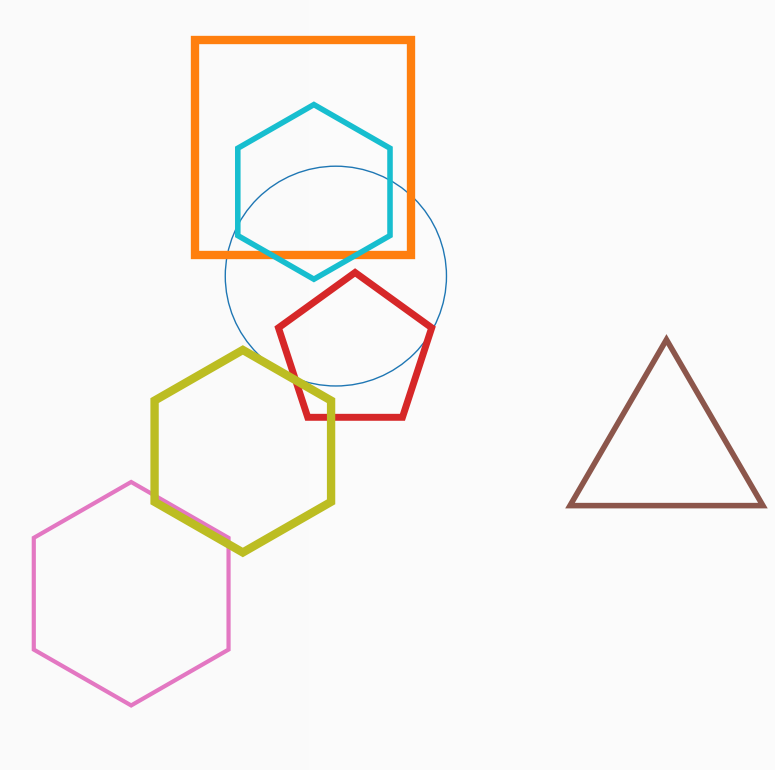[{"shape": "circle", "thickness": 0.5, "radius": 0.71, "center": [0.433, 0.641]}, {"shape": "square", "thickness": 3, "radius": 0.7, "center": [0.391, 0.809]}, {"shape": "pentagon", "thickness": 2.5, "radius": 0.52, "center": [0.458, 0.542]}, {"shape": "triangle", "thickness": 2, "radius": 0.72, "center": [0.86, 0.415]}, {"shape": "hexagon", "thickness": 1.5, "radius": 0.73, "center": [0.169, 0.229]}, {"shape": "hexagon", "thickness": 3, "radius": 0.66, "center": [0.313, 0.414]}, {"shape": "hexagon", "thickness": 2, "radius": 0.57, "center": [0.405, 0.751]}]